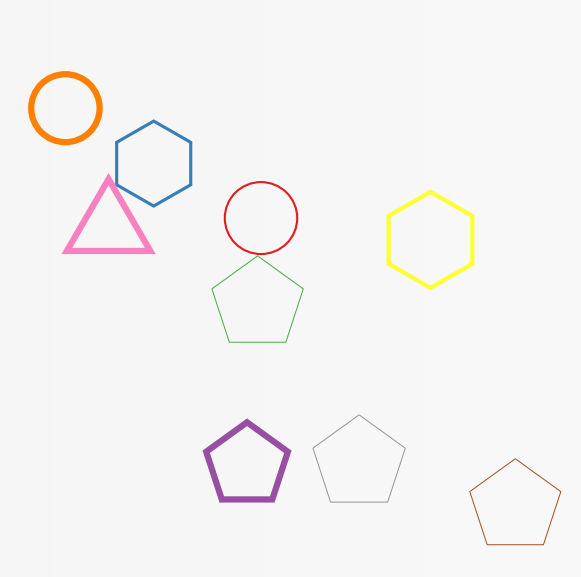[{"shape": "circle", "thickness": 1, "radius": 0.31, "center": [0.449, 0.622]}, {"shape": "hexagon", "thickness": 1.5, "radius": 0.37, "center": [0.264, 0.716]}, {"shape": "pentagon", "thickness": 0.5, "radius": 0.41, "center": [0.443, 0.473]}, {"shape": "pentagon", "thickness": 3, "radius": 0.37, "center": [0.425, 0.194]}, {"shape": "circle", "thickness": 3, "radius": 0.29, "center": [0.113, 0.812]}, {"shape": "hexagon", "thickness": 2, "radius": 0.42, "center": [0.741, 0.584]}, {"shape": "pentagon", "thickness": 0.5, "radius": 0.41, "center": [0.887, 0.122]}, {"shape": "triangle", "thickness": 3, "radius": 0.41, "center": [0.187, 0.606]}, {"shape": "pentagon", "thickness": 0.5, "radius": 0.42, "center": [0.618, 0.197]}]